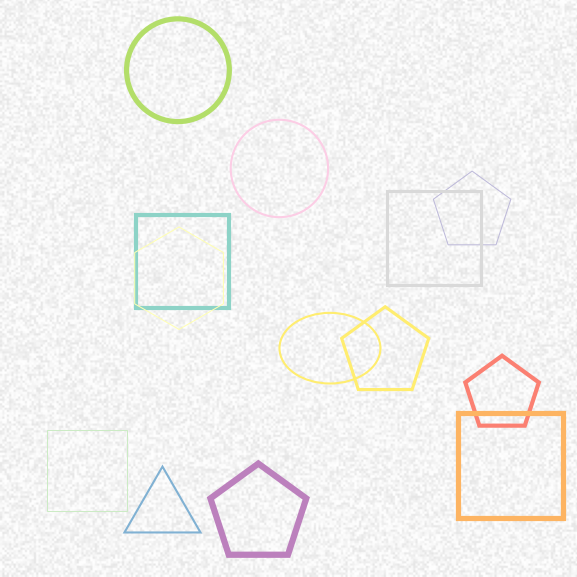[{"shape": "square", "thickness": 2, "radius": 0.4, "center": [0.316, 0.546]}, {"shape": "hexagon", "thickness": 0.5, "radius": 0.44, "center": [0.31, 0.517]}, {"shape": "pentagon", "thickness": 0.5, "radius": 0.35, "center": [0.817, 0.632]}, {"shape": "pentagon", "thickness": 2, "radius": 0.33, "center": [0.869, 0.316]}, {"shape": "triangle", "thickness": 1, "radius": 0.38, "center": [0.281, 0.115]}, {"shape": "square", "thickness": 2.5, "radius": 0.45, "center": [0.884, 0.193]}, {"shape": "circle", "thickness": 2.5, "radius": 0.44, "center": [0.308, 0.878]}, {"shape": "circle", "thickness": 1, "radius": 0.42, "center": [0.484, 0.707]}, {"shape": "square", "thickness": 1.5, "radius": 0.4, "center": [0.751, 0.587]}, {"shape": "pentagon", "thickness": 3, "radius": 0.44, "center": [0.447, 0.109]}, {"shape": "square", "thickness": 0.5, "radius": 0.35, "center": [0.151, 0.184]}, {"shape": "pentagon", "thickness": 1.5, "radius": 0.4, "center": [0.667, 0.389]}, {"shape": "oval", "thickness": 1, "radius": 0.44, "center": [0.571, 0.396]}]